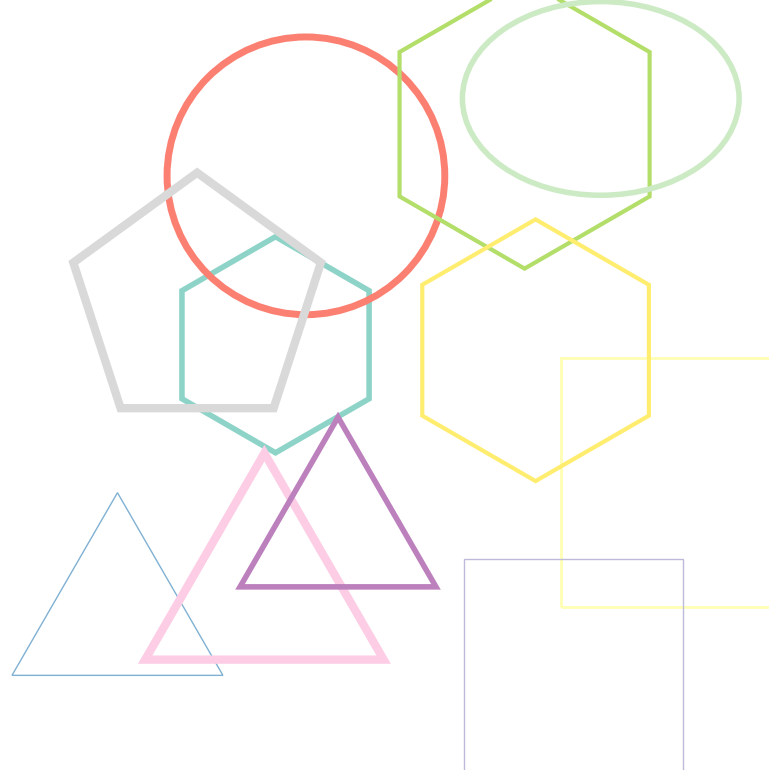[{"shape": "hexagon", "thickness": 2, "radius": 0.7, "center": [0.358, 0.552]}, {"shape": "square", "thickness": 1, "radius": 0.81, "center": [0.891, 0.373]}, {"shape": "square", "thickness": 0.5, "radius": 0.71, "center": [0.745, 0.132]}, {"shape": "circle", "thickness": 2.5, "radius": 0.9, "center": [0.397, 0.772]}, {"shape": "triangle", "thickness": 0.5, "radius": 0.79, "center": [0.153, 0.202]}, {"shape": "hexagon", "thickness": 1.5, "radius": 0.94, "center": [0.681, 0.839]}, {"shape": "triangle", "thickness": 3, "radius": 0.89, "center": [0.343, 0.233]}, {"shape": "pentagon", "thickness": 3, "radius": 0.85, "center": [0.256, 0.607]}, {"shape": "triangle", "thickness": 2, "radius": 0.73, "center": [0.439, 0.311]}, {"shape": "oval", "thickness": 2, "radius": 0.9, "center": [0.78, 0.872]}, {"shape": "hexagon", "thickness": 1.5, "radius": 0.85, "center": [0.696, 0.545]}]